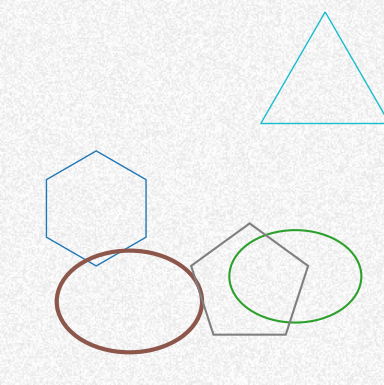[{"shape": "hexagon", "thickness": 1, "radius": 0.75, "center": [0.25, 0.459]}, {"shape": "oval", "thickness": 1.5, "radius": 0.86, "center": [0.767, 0.282]}, {"shape": "oval", "thickness": 3, "radius": 0.94, "center": [0.336, 0.217]}, {"shape": "pentagon", "thickness": 1.5, "radius": 0.8, "center": [0.648, 0.26]}, {"shape": "triangle", "thickness": 1, "radius": 0.97, "center": [0.845, 0.776]}]